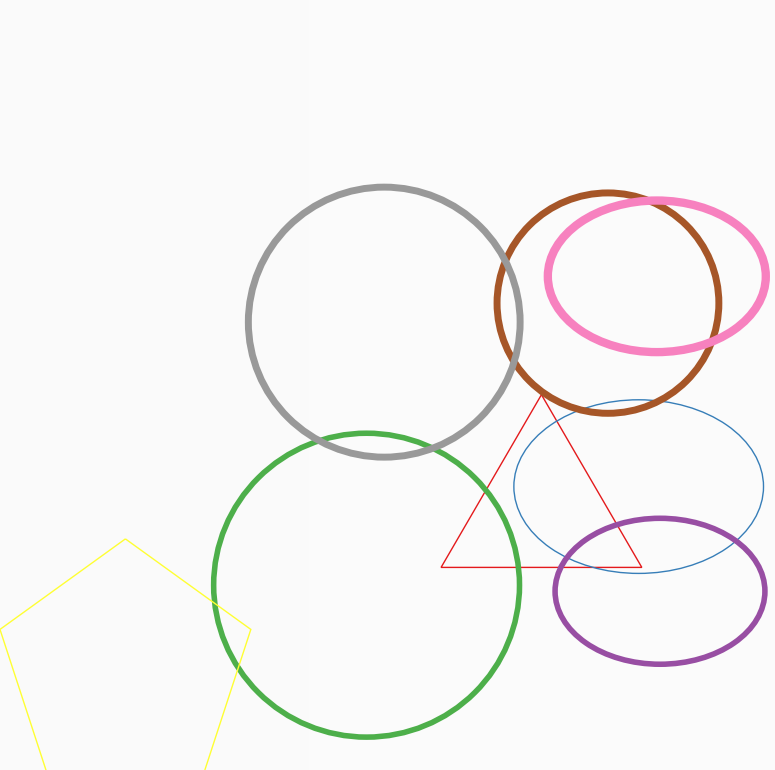[{"shape": "triangle", "thickness": 0.5, "radius": 0.75, "center": [0.699, 0.338]}, {"shape": "oval", "thickness": 0.5, "radius": 0.81, "center": [0.824, 0.368]}, {"shape": "circle", "thickness": 2, "radius": 0.99, "center": [0.473, 0.24]}, {"shape": "oval", "thickness": 2, "radius": 0.68, "center": [0.852, 0.232]}, {"shape": "pentagon", "thickness": 0.5, "radius": 0.85, "center": [0.162, 0.13]}, {"shape": "circle", "thickness": 2.5, "radius": 0.72, "center": [0.784, 0.606]}, {"shape": "oval", "thickness": 3, "radius": 0.7, "center": [0.848, 0.641]}, {"shape": "circle", "thickness": 2.5, "radius": 0.88, "center": [0.496, 0.582]}]